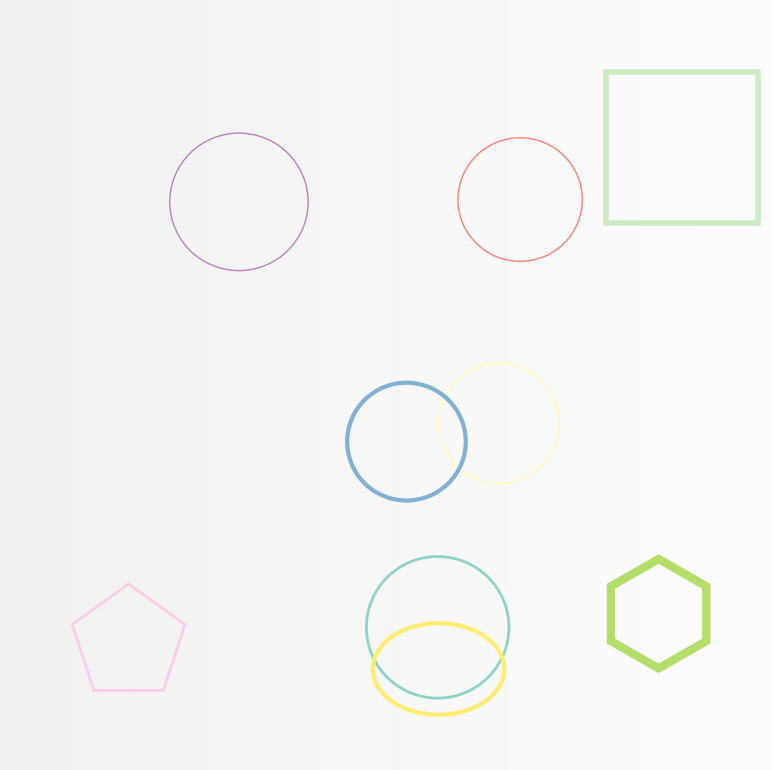[{"shape": "circle", "thickness": 1, "radius": 0.46, "center": [0.565, 0.185]}, {"shape": "circle", "thickness": 0.5, "radius": 0.39, "center": [0.644, 0.45]}, {"shape": "circle", "thickness": 0.5, "radius": 0.4, "center": [0.671, 0.741]}, {"shape": "circle", "thickness": 1.5, "radius": 0.38, "center": [0.524, 0.426]}, {"shape": "hexagon", "thickness": 3, "radius": 0.36, "center": [0.85, 0.203]}, {"shape": "pentagon", "thickness": 1, "radius": 0.38, "center": [0.166, 0.165]}, {"shape": "circle", "thickness": 0.5, "radius": 0.45, "center": [0.308, 0.738]}, {"shape": "square", "thickness": 2, "radius": 0.49, "center": [0.88, 0.809]}, {"shape": "oval", "thickness": 1.5, "radius": 0.42, "center": [0.566, 0.131]}]